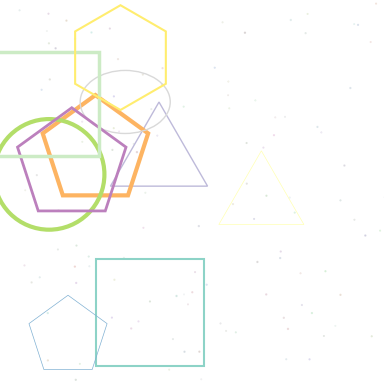[{"shape": "square", "thickness": 1.5, "radius": 0.7, "center": [0.39, 0.188]}, {"shape": "triangle", "thickness": 0.5, "radius": 0.64, "center": [0.679, 0.481]}, {"shape": "triangle", "thickness": 1, "radius": 0.73, "center": [0.413, 0.589]}, {"shape": "pentagon", "thickness": 0.5, "radius": 0.53, "center": [0.177, 0.126]}, {"shape": "pentagon", "thickness": 3, "radius": 0.72, "center": [0.248, 0.609]}, {"shape": "circle", "thickness": 3, "radius": 0.72, "center": [0.128, 0.547]}, {"shape": "oval", "thickness": 1, "radius": 0.58, "center": [0.325, 0.735]}, {"shape": "pentagon", "thickness": 2, "radius": 0.74, "center": [0.186, 0.572]}, {"shape": "square", "thickness": 2.5, "radius": 0.68, "center": [0.122, 0.729]}, {"shape": "hexagon", "thickness": 1.5, "radius": 0.68, "center": [0.313, 0.85]}]